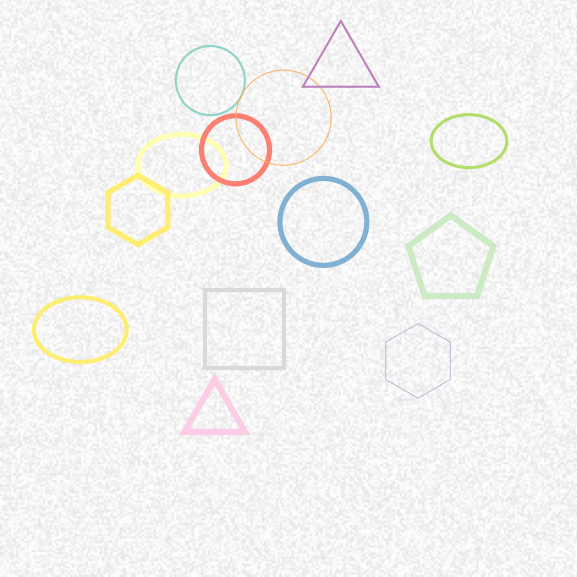[{"shape": "circle", "thickness": 1, "radius": 0.3, "center": [0.364, 0.86]}, {"shape": "oval", "thickness": 2.5, "radius": 0.38, "center": [0.315, 0.713]}, {"shape": "hexagon", "thickness": 0.5, "radius": 0.32, "center": [0.724, 0.374]}, {"shape": "circle", "thickness": 2.5, "radius": 0.29, "center": [0.408, 0.74]}, {"shape": "circle", "thickness": 2.5, "radius": 0.38, "center": [0.56, 0.615]}, {"shape": "circle", "thickness": 0.5, "radius": 0.41, "center": [0.491, 0.795]}, {"shape": "oval", "thickness": 1.5, "radius": 0.33, "center": [0.812, 0.755]}, {"shape": "triangle", "thickness": 3, "radius": 0.3, "center": [0.372, 0.282]}, {"shape": "square", "thickness": 2, "radius": 0.34, "center": [0.424, 0.43]}, {"shape": "triangle", "thickness": 1, "radius": 0.38, "center": [0.59, 0.887]}, {"shape": "pentagon", "thickness": 3, "radius": 0.39, "center": [0.781, 0.549]}, {"shape": "oval", "thickness": 2, "radius": 0.4, "center": [0.139, 0.428]}, {"shape": "hexagon", "thickness": 2.5, "radius": 0.3, "center": [0.239, 0.636]}]